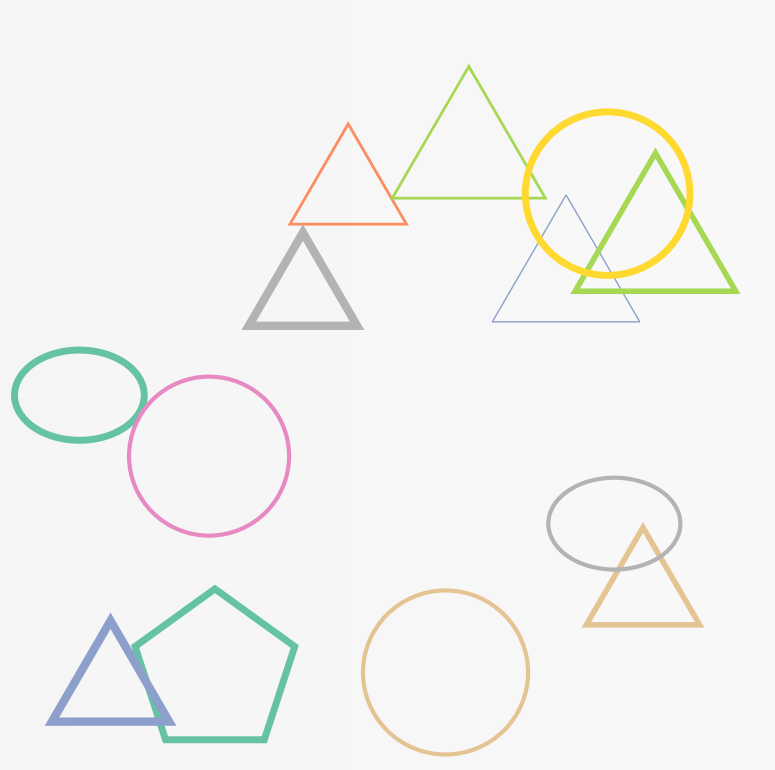[{"shape": "oval", "thickness": 2.5, "radius": 0.42, "center": [0.102, 0.487]}, {"shape": "pentagon", "thickness": 2.5, "radius": 0.54, "center": [0.277, 0.127]}, {"shape": "triangle", "thickness": 1, "radius": 0.43, "center": [0.449, 0.752]}, {"shape": "triangle", "thickness": 3, "radius": 0.44, "center": [0.143, 0.106]}, {"shape": "triangle", "thickness": 0.5, "radius": 0.55, "center": [0.73, 0.637]}, {"shape": "circle", "thickness": 1.5, "radius": 0.52, "center": [0.27, 0.408]}, {"shape": "triangle", "thickness": 2, "radius": 0.6, "center": [0.846, 0.682]}, {"shape": "triangle", "thickness": 1, "radius": 0.57, "center": [0.605, 0.8]}, {"shape": "circle", "thickness": 2.5, "radius": 0.53, "center": [0.784, 0.749]}, {"shape": "triangle", "thickness": 2, "radius": 0.42, "center": [0.83, 0.231]}, {"shape": "circle", "thickness": 1.5, "radius": 0.53, "center": [0.575, 0.127]}, {"shape": "triangle", "thickness": 3, "radius": 0.4, "center": [0.391, 0.617]}, {"shape": "oval", "thickness": 1.5, "radius": 0.43, "center": [0.793, 0.32]}]